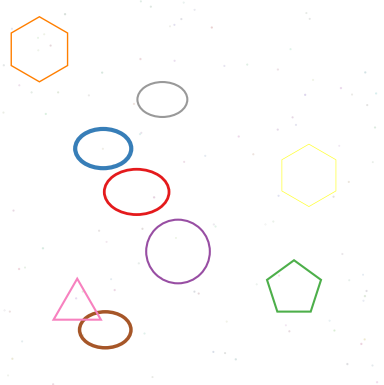[{"shape": "oval", "thickness": 2, "radius": 0.42, "center": [0.355, 0.501]}, {"shape": "oval", "thickness": 3, "radius": 0.36, "center": [0.268, 0.614]}, {"shape": "pentagon", "thickness": 1.5, "radius": 0.37, "center": [0.764, 0.25]}, {"shape": "circle", "thickness": 1.5, "radius": 0.41, "center": [0.462, 0.347]}, {"shape": "hexagon", "thickness": 1, "radius": 0.42, "center": [0.102, 0.872]}, {"shape": "hexagon", "thickness": 0.5, "radius": 0.41, "center": [0.802, 0.545]}, {"shape": "oval", "thickness": 2.5, "radius": 0.33, "center": [0.273, 0.143]}, {"shape": "triangle", "thickness": 1.5, "radius": 0.35, "center": [0.201, 0.205]}, {"shape": "oval", "thickness": 1.5, "radius": 0.32, "center": [0.422, 0.742]}]